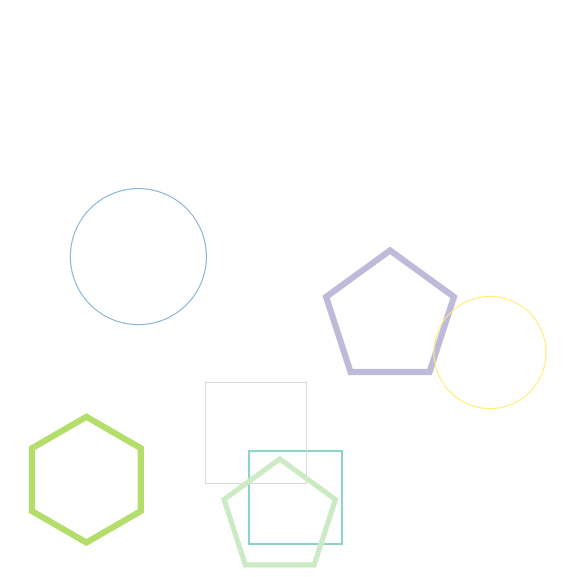[{"shape": "square", "thickness": 1, "radius": 0.4, "center": [0.512, 0.138]}, {"shape": "pentagon", "thickness": 3, "radius": 0.58, "center": [0.675, 0.449]}, {"shape": "circle", "thickness": 0.5, "radius": 0.59, "center": [0.24, 0.555]}, {"shape": "hexagon", "thickness": 3, "radius": 0.54, "center": [0.15, 0.169]}, {"shape": "square", "thickness": 0.5, "radius": 0.44, "center": [0.442, 0.251]}, {"shape": "pentagon", "thickness": 2.5, "radius": 0.51, "center": [0.484, 0.103]}, {"shape": "circle", "thickness": 0.5, "radius": 0.49, "center": [0.848, 0.389]}]